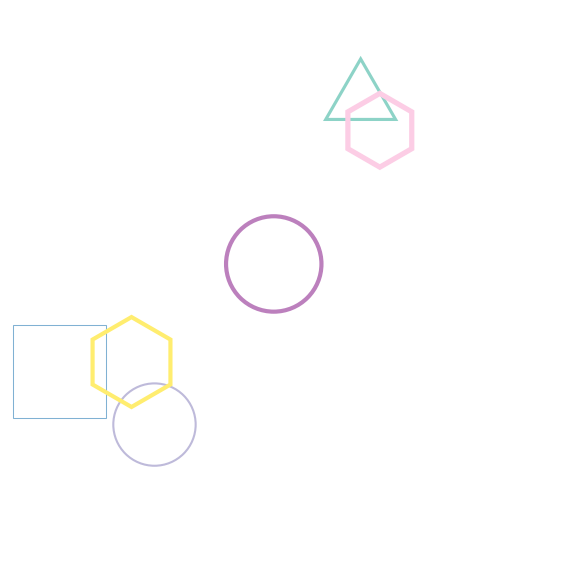[{"shape": "triangle", "thickness": 1.5, "radius": 0.35, "center": [0.625, 0.827]}, {"shape": "circle", "thickness": 1, "radius": 0.36, "center": [0.268, 0.264]}, {"shape": "square", "thickness": 0.5, "radius": 0.4, "center": [0.104, 0.356]}, {"shape": "hexagon", "thickness": 2.5, "radius": 0.32, "center": [0.658, 0.774]}, {"shape": "circle", "thickness": 2, "radius": 0.41, "center": [0.474, 0.542]}, {"shape": "hexagon", "thickness": 2, "radius": 0.39, "center": [0.228, 0.372]}]